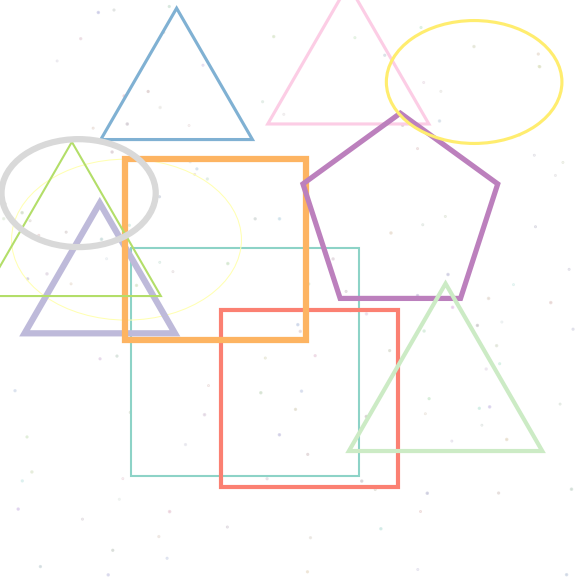[{"shape": "square", "thickness": 1, "radius": 0.99, "center": [0.424, 0.372]}, {"shape": "oval", "thickness": 0.5, "radius": 1.0, "center": [0.219, 0.584]}, {"shape": "triangle", "thickness": 3, "radius": 0.75, "center": [0.173, 0.497]}, {"shape": "square", "thickness": 2, "radius": 0.77, "center": [0.536, 0.309]}, {"shape": "triangle", "thickness": 1.5, "radius": 0.76, "center": [0.306, 0.833]}, {"shape": "square", "thickness": 3, "radius": 0.78, "center": [0.373, 0.568]}, {"shape": "triangle", "thickness": 1, "radius": 0.89, "center": [0.124, 0.575]}, {"shape": "triangle", "thickness": 1.5, "radius": 0.81, "center": [0.603, 0.865]}, {"shape": "oval", "thickness": 3, "radius": 0.67, "center": [0.136, 0.665]}, {"shape": "pentagon", "thickness": 2.5, "radius": 0.89, "center": [0.693, 0.626]}, {"shape": "triangle", "thickness": 2, "radius": 0.97, "center": [0.772, 0.315]}, {"shape": "oval", "thickness": 1.5, "radius": 0.76, "center": [0.821, 0.857]}]